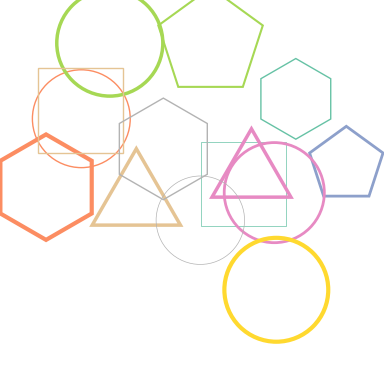[{"shape": "hexagon", "thickness": 1, "radius": 0.52, "center": [0.768, 0.743]}, {"shape": "square", "thickness": 0.5, "radius": 0.55, "center": [0.633, 0.522]}, {"shape": "hexagon", "thickness": 3, "radius": 0.68, "center": [0.12, 0.514]}, {"shape": "circle", "thickness": 1, "radius": 0.64, "center": [0.211, 0.692]}, {"shape": "pentagon", "thickness": 2, "radius": 0.5, "center": [0.9, 0.572]}, {"shape": "triangle", "thickness": 2.5, "radius": 0.59, "center": [0.653, 0.547]}, {"shape": "circle", "thickness": 2, "radius": 0.65, "center": [0.712, 0.5]}, {"shape": "circle", "thickness": 2.5, "radius": 0.69, "center": [0.285, 0.888]}, {"shape": "pentagon", "thickness": 1.5, "radius": 0.71, "center": [0.547, 0.89]}, {"shape": "circle", "thickness": 3, "radius": 0.67, "center": [0.718, 0.247]}, {"shape": "square", "thickness": 1, "radius": 0.55, "center": [0.21, 0.713]}, {"shape": "triangle", "thickness": 2.5, "radius": 0.66, "center": [0.354, 0.481]}, {"shape": "circle", "thickness": 0.5, "radius": 0.57, "center": [0.52, 0.428]}, {"shape": "hexagon", "thickness": 1, "radius": 0.66, "center": [0.424, 0.613]}]